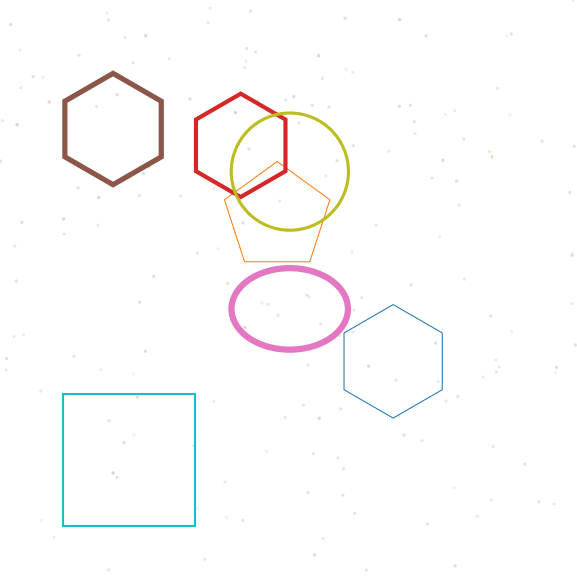[{"shape": "hexagon", "thickness": 0.5, "radius": 0.49, "center": [0.681, 0.373]}, {"shape": "pentagon", "thickness": 0.5, "radius": 0.48, "center": [0.48, 0.624]}, {"shape": "hexagon", "thickness": 2, "radius": 0.45, "center": [0.417, 0.747]}, {"shape": "hexagon", "thickness": 2.5, "radius": 0.48, "center": [0.196, 0.776]}, {"shape": "oval", "thickness": 3, "radius": 0.5, "center": [0.502, 0.464]}, {"shape": "circle", "thickness": 1.5, "radius": 0.51, "center": [0.502, 0.702]}, {"shape": "square", "thickness": 1, "radius": 0.57, "center": [0.224, 0.202]}]